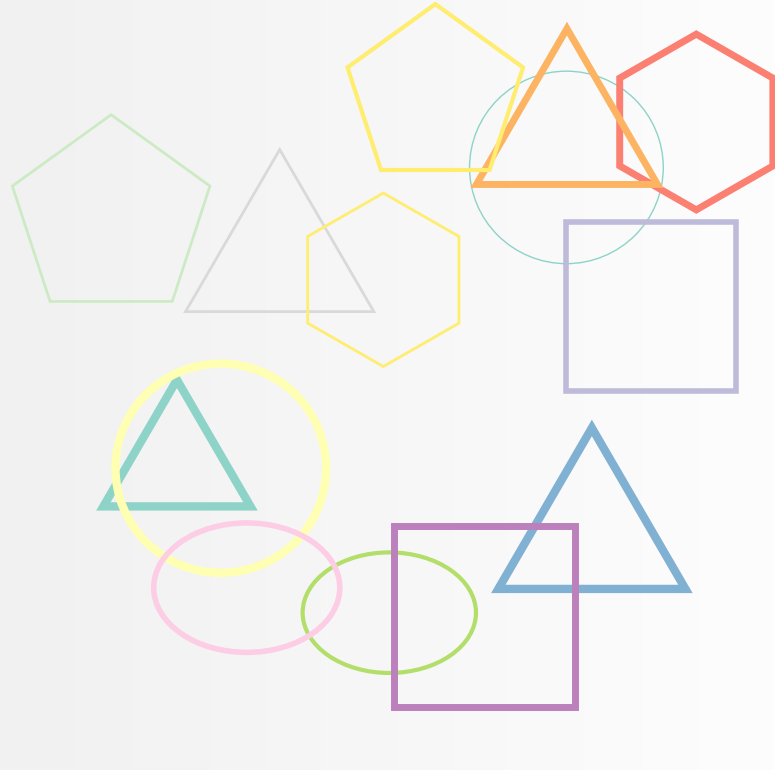[{"shape": "circle", "thickness": 0.5, "radius": 0.62, "center": [0.731, 0.783]}, {"shape": "triangle", "thickness": 3, "radius": 0.55, "center": [0.228, 0.397]}, {"shape": "circle", "thickness": 3, "radius": 0.68, "center": [0.285, 0.392]}, {"shape": "square", "thickness": 2, "radius": 0.55, "center": [0.84, 0.602]}, {"shape": "hexagon", "thickness": 2.5, "radius": 0.57, "center": [0.898, 0.842]}, {"shape": "triangle", "thickness": 3, "radius": 0.7, "center": [0.764, 0.305]}, {"shape": "triangle", "thickness": 2.5, "radius": 0.67, "center": [0.732, 0.828]}, {"shape": "oval", "thickness": 1.5, "radius": 0.56, "center": [0.502, 0.204]}, {"shape": "oval", "thickness": 2, "radius": 0.6, "center": [0.318, 0.237]}, {"shape": "triangle", "thickness": 1, "radius": 0.7, "center": [0.361, 0.665]}, {"shape": "square", "thickness": 2.5, "radius": 0.59, "center": [0.625, 0.199]}, {"shape": "pentagon", "thickness": 1, "radius": 0.67, "center": [0.143, 0.717]}, {"shape": "hexagon", "thickness": 1, "radius": 0.56, "center": [0.495, 0.637]}, {"shape": "pentagon", "thickness": 1.5, "radius": 0.6, "center": [0.562, 0.876]}]